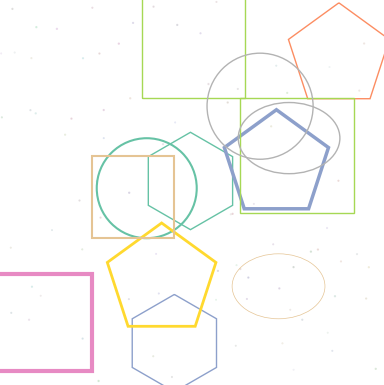[{"shape": "hexagon", "thickness": 1, "radius": 0.63, "center": [0.495, 0.53]}, {"shape": "circle", "thickness": 1.5, "radius": 0.65, "center": [0.381, 0.511]}, {"shape": "pentagon", "thickness": 1, "radius": 0.69, "center": [0.88, 0.855]}, {"shape": "hexagon", "thickness": 1, "radius": 0.63, "center": [0.453, 0.109]}, {"shape": "pentagon", "thickness": 2.5, "radius": 0.71, "center": [0.718, 0.573]}, {"shape": "square", "thickness": 3, "radius": 0.63, "center": [0.113, 0.163]}, {"shape": "square", "thickness": 1, "radius": 0.67, "center": [0.502, 0.88]}, {"shape": "square", "thickness": 1, "radius": 0.75, "center": [0.771, 0.596]}, {"shape": "pentagon", "thickness": 2, "radius": 0.74, "center": [0.42, 0.272]}, {"shape": "square", "thickness": 1.5, "radius": 0.53, "center": [0.345, 0.488]}, {"shape": "oval", "thickness": 0.5, "radius": 0.6, "center": [0.723, 0.256]}, {"shape": "oval", "thickness": 1, "radius": 0.66, "center": [0.751, 0.641]}, {"shape": "circle", "thickness": 1, "radius": 0.69, "center": [0.676, 0.724]}]